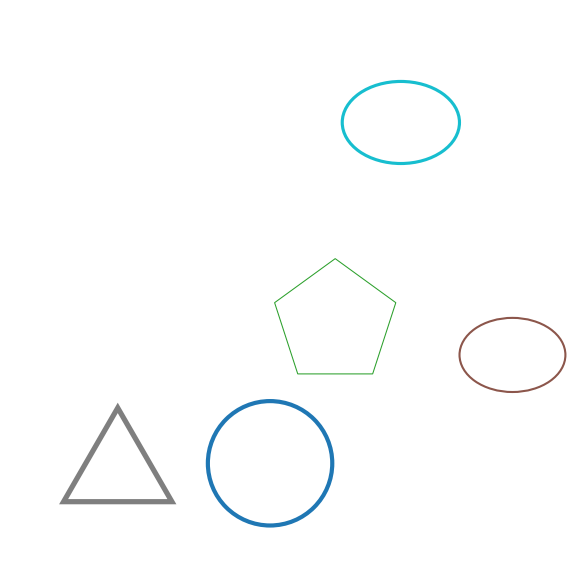[{"shape": "circle", "thickness": 2, "radius": 0.54, "center": [0.468, 0.197]}, {"shape": "pentagon", "thickness": 0.5, "radius": 0.55, "center": [0.58, 0.441]}, {"shape": "oval", "thickness": 1, "radius": 0.46, "center": [0.887, 0.385]}, {"shape": "triangle", "thickness": 2.5, "radius": 0.54, "center": [0.204, 0.185]}, {"shape": "oval", "thickness": 1.5, "radius": 0.51, "center": [0.694, 0.787]}]